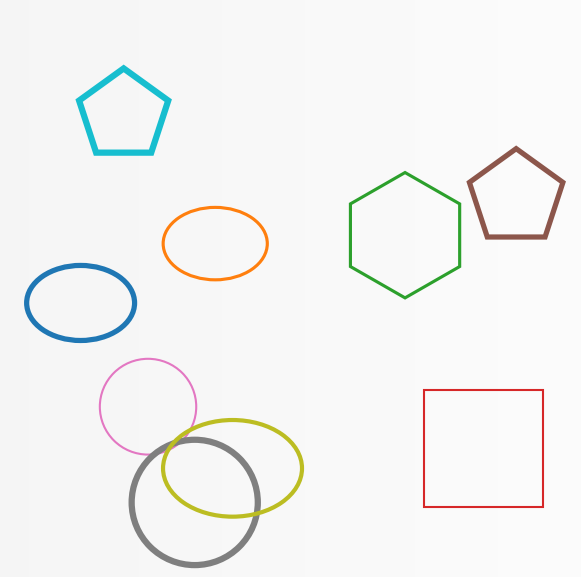[{"shape": "oval", "thickness": 2.5, "radius": 0.46, "center": [0.139, 0.475]}, {"shape": "oval", "thickness": 1.5, "radius": 0.45, "center": [0.37, 0.577]}, {"shape": "hexagon", "thickness": 1.5, "radius": 0.54, "center": [0.697, 0.592]}, {"shape": "square", "thickness": 1, "radius": 0.51, "center": [0.832, 0.222]}, {"shape": "pentagon", "thickness": 2.5, "radius": 0.42, "center": [0.888, 0.657]}, {"shape": "circle", "thickness": 1, "radius": 0.41, "center": [0.255, 0.295]}, {"shape": "circle", "thickness": 3, "radius": 0.54, "center": [0.335, 0.129]}, {"shape": "oval", "thickness": 2, "radius": 0.6, "center": [0.4, 0.188]}, {"shape": "pentagon", "thickness": 3, "radius": 0.4, "center": [0.213, 0.8]}]